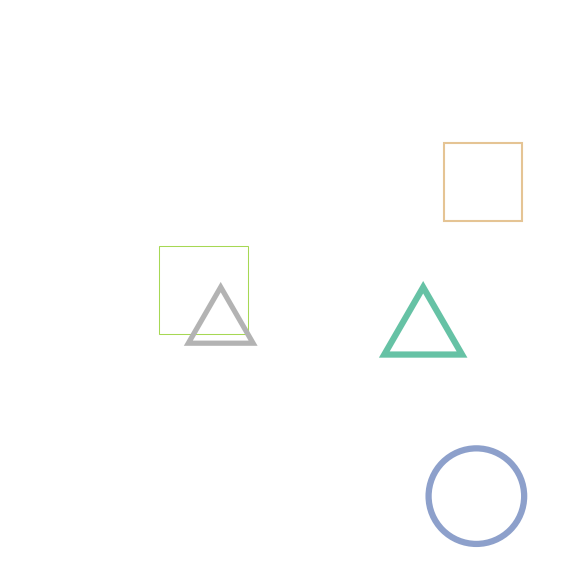[{"shape": "triangle", "thickness": 3, "radius": 0.39, "center": [0.733, 0.424]}, {"shape": "circle", "thickness": 3, "radius": 0.41, "center": [0.825, 0.14]}, {"shape": "square", "thickness": 0.5, "radius": 0.38, "center": [0.353, 0.496]}, {"shape": "square", "thickness": 1, "radius": 0.34, "center": [0.837, 0.683]}, {"shape": "triangle", "thickness": 2.5, "radius": 0.32, "center": [0.382, 0.437]}]